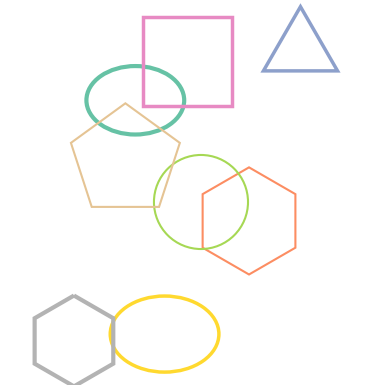[{"shape": "oval", "thickness": 3, "radius": 0.64, "center": [0.351, 0.74]}, {"shape": "hexagon", "thickness": 1.5, "radius": 0.7, "center": [0.647, 0.426]}, {"shape": "triangle", "thickness": 2.5, "radius": 0.56, "center": [0.78, 0.871]}, {"shape": "square", "thickness": 2.5, "radius": 0.58, "center": [0.488, 0.84]}, {"shape": "circle", "thickness": 1.5, "radius": 0.61, "center": [0.522, 0.475]}, {"shape": "oval", "thickness": 2.5, "radius": 0.71, "center": [0.427, 0.132]}, {"shape": "pentagon", "thickness": 1.5, "radius": 0.74, "center": [0.326, 0.583]}, {"shape": "hexagon", "thickness": 3, "radius": 0.59, "center": [0.192, 0.114]}]